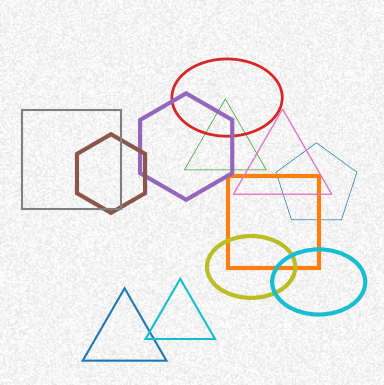[{"shape": "triangle", "thickness": 1.5, "radius": 0.63, "center": [0.324, 0.126]}, {"shape": "pentagon", "thickness": 0.5, "radius": 0.55, "center": [0.822, 0.519]}, {"shape": "square", "thickness": 3, "radius": 0.59, "center": [0.71, 0.423]}, {"shape": "triangle", "thickness": 0.5, "radius": 0.61, "center": [0.585, 0.62]}, {"shape": "oval", "thickness": 2, "radius": 0.72, "center": [0.59, 0.747]}, {"shape": "hexagon", "thickness": 3, "radius": 0.69, "center": [0.484, 0.619]}, {"shape": "hexagon", "thickness": 3, "radius": 0.51, "center": [0.288, 0.549]}, {"shape": "triangle", "thickness": 1, "radius": 0.74, "center": [0.734, 0.569]}, {"shape": "square", "thickness": 1.5, "radius": 0.65, "center": [0.186, 0.585]}, {"shape": "oval", "thickness": 3, "radius": 0.57, "center": [0.652, 0.307]}, {"shape": "oval", "thickness": 3, "radius": 0.6, "center": [0.828, 0.268]}, {"shape": "triangle", "thickness": 1.5, "radius": 0.52, "center": [0.468, 0.172]}]